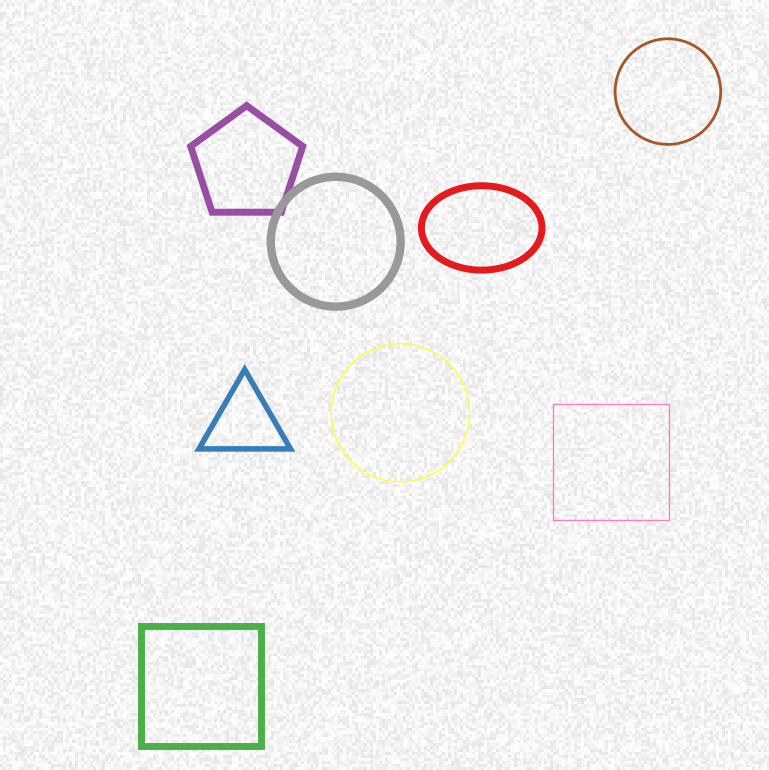[{"shape": "oval", "thickness": 2.5, "radius": 0.39, "center": [0.626, 0.704]}, {"shape": "triangle", "thickness": 2, "radius": 0.34, "center": [0.318, 0.451]}, {"shape": "square", "thickness": 2.5, "radius": 0.39, "center": [0.261, 0.109]}, {"shape": "pentagon", "thickness": 2.5, "radius": 0.38, "center": [0.32, 0.786]}, {"shape": "circle", "thickness": 0.5, "radius": 0.45, "center": [0.52, 0.464]}, {"shape": "circle", "thickness": 1, "radius": 0.34, "center": [0.867, 0.881]}, {"shape": "square", "thickness": 0.5, "radius": 0.38, "center": [0.793, 0.4]}, {"shape": "circle", "thickness": 3, "radius": 0.42, "center": [0.436, 0.686]}]